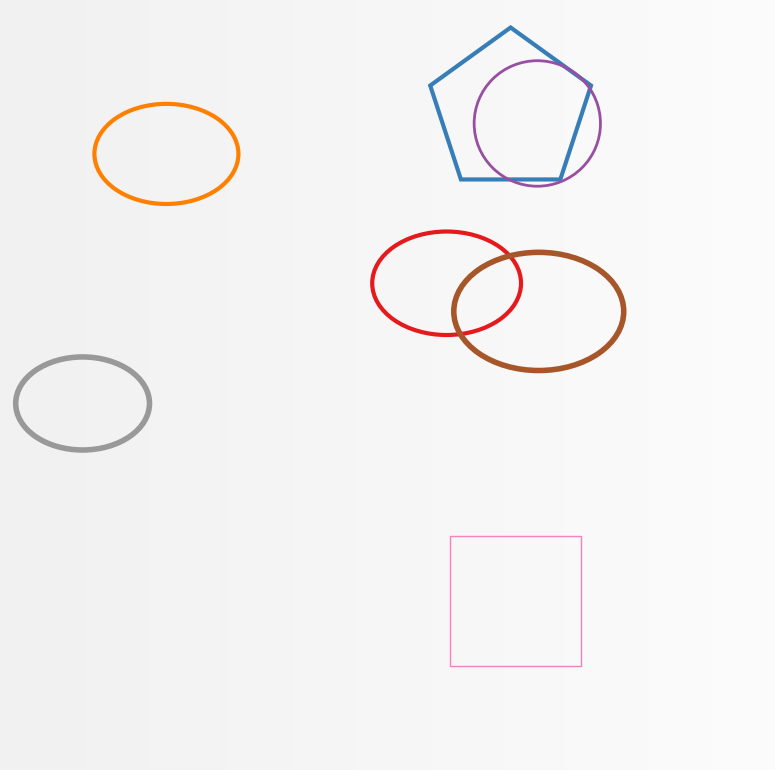[{"shape": "oval", "thickness": 1.5, "radius": 0.48, "center": [0.576, 0.632]}, {"shape": "pentagon", "thickness": 1.5, "radius": 0.55, "center": [0.659, 0.855]}, {"shape": "circle", "thickness": 1, "radius": 0.41, "center": [0.693, 0.84]}, {"shape": "oval", "thickness": 1.5, "radius": 0.46, "center": [0.215, 0.8]}, {"shape": "oval", "thickness": 2, "radius": 0.55, "center": [0.695, 0.596]}, {"shape": "square", "thickness": 0.5, "radius": 0.42, "center": [0.665, 0.219]}, {"shape": "oval", "thickness": 2, "radius": 0.43, "center": [0.107, 0.476]}]